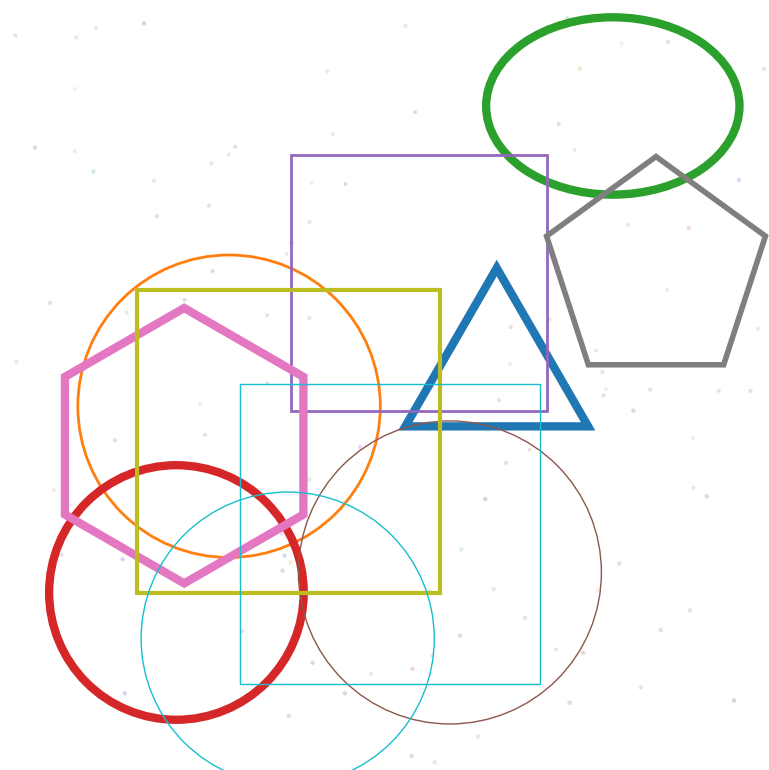[{"shape": "triangle", "thickness": 3, "radius": 0.69, "center": [0.645, 0.515]}, {"shape": "circle", "thickness": 1, "radius": 0.98, "center": [0.297, 0.472]}, {"shape": "oval", "thickness": 3, "radius": 0.82, "center": [0.796, 0.862]}, {"shape": "circle", "thickness": 3, "radius": 0.83, "center": [0.229, 0.231]}, {"shape": "square", "thickness": 1, "radius": 0.83, "center": [0.544, 0.632]}, {"shape": "circle", "thickness": 0.5, "radius": 0.98, "center": [0.584, 0.257]}, {"shape": "hexagon", "thickness": 3, "radius": 0.89, "center": [0.239, 0.421]}, {"shape": "pentagon", "thickness": 2, "radius": 0.75, "center": [0.852, 0.647]}, {"shape": "square", "thickness": 1.5, "radius": 0.98, "center": [0.375, 0.427]}, {"shape": "square", "thickness": 0.5, "radius": 0.97, "center": [0.507, 0.307]}, {"shape": "circle", "thickness": 0.5, "radius": 0.95, "center": [0.374, 0.171]}]